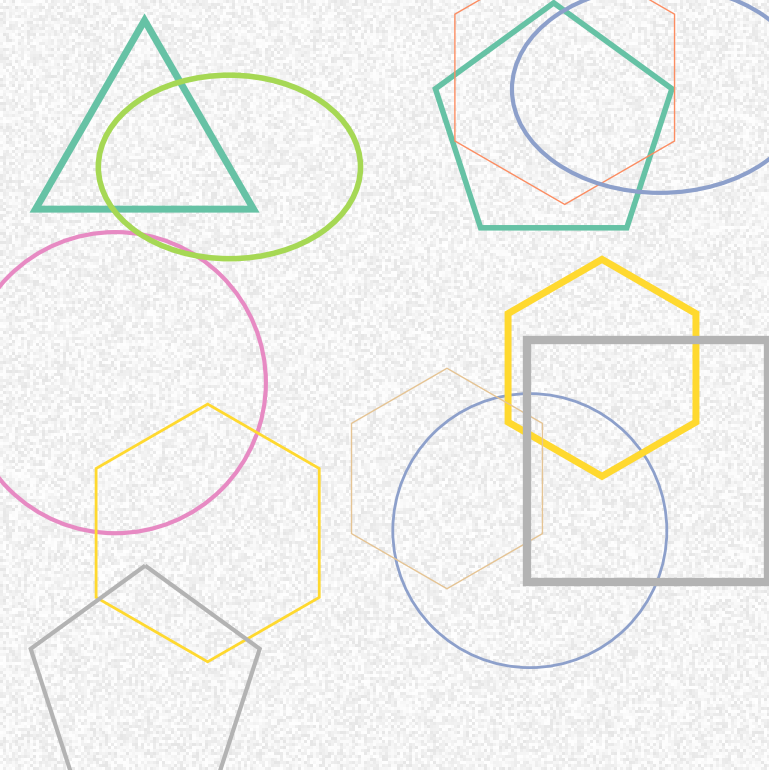[{"shape": "triangle", "thickness": 2.5, "radius": 0.82, "center": [0.188, 0.81]}, {"shape": "pentagon", "thickness": 2, "radius": 0.81, "center": [0.719, 0.835]}, {"shape": "hexagon", "thickness": 0.5, "radius": 0.82, "center": [0.733, 0.899]}, {"shape": "circle", "thickness": 1, "radius": 0.89, "center": [0.688, 0.311]}, {"shape": "oval", "thickness": 1.5, "radius": 0.96, "center": [0.857, 0.884]}, {"shape": "circle", "thickness": 1.5, "radius": 0.98, "center": [0.15, 0.503]}, {"shape": "oval", "thickness": 2, "radius": 0.85, "center": [0.298, 0.783]}, {"shape": "hexagon", "thickness": 1, "radius": 0.84, "center": [0.27, 0.308]}, {"shape": "hexagon", "thickness": 2.5, "radius": 0.7, "center": [0.782, 0.522]}, {"shape": "hexagon", "thickness": 0.5, "radius": 0.72, "center": [0.58, 0.379]}, {"shape": "square", "thickness": 3, "radius": 0.78, "center": [0.841, 0.401]}, {"shape": "pentagon", "thickness": 1.5, "radius": 0.78, "center": [0.189, 0.109]}]